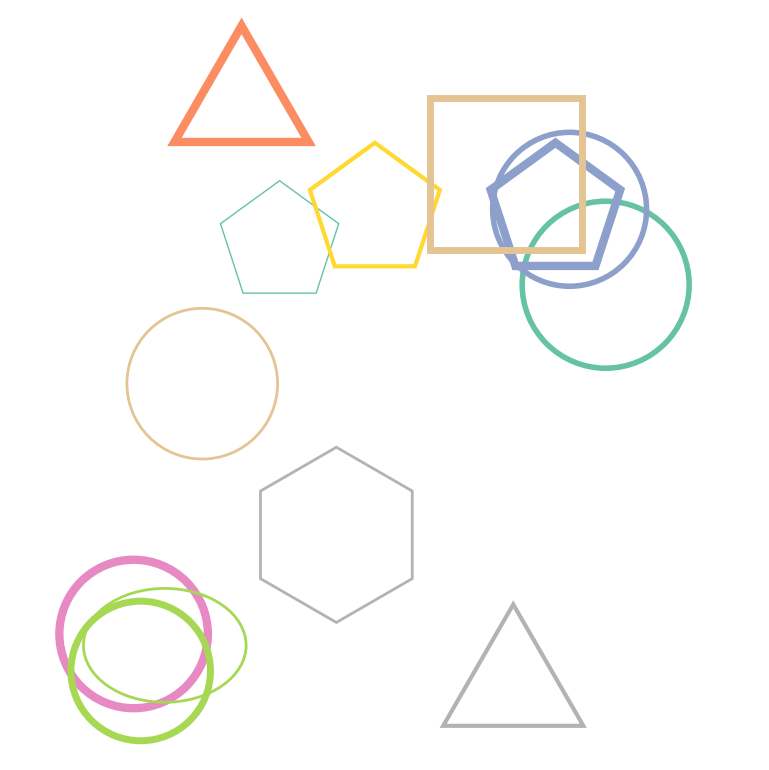[{"shape": "circle", "thickness": 2, "radius": 0.54, "center": [0.787, 0.63]}, {"shape": "pentagon", "thickness": 0.5, "radius": 0.4, "center": [0.363, 0.685]}, {"shape": "triangle", "thickness": 3, "radius": 0.5, "center": [0.314, 0.866]}, {"shape": "circle", "thickness": 2, "radius": 0.5, "center": [0.74, 0.728]}, {"shape": "pentagon", "thickness": 3, "radius": 0.44, "center": [0.721, 0.726]}, {"shape": "circle", "thickness": 3, "radius": 0.48, "center": [0.174, 0.177]}, {"shape": "circle", "thickness": 2.5, "radius": 0.45, "center": [0.183, 0.129]}, {"shape": "oval", "thickness": 1, "radius": 0.53, "center": [0.214, 0.162]}, {"shape": "pentagon", "thickness": 1.5, "radius": 0.44, "center": [0.487, 0.726]}, {"shape": "circle", "thickness": 1, "radius": 0.49, "center": [0.263, 0.502]}, {"shape": "square", "thickness": 2.5, "radius": 0.49, "center": [0.657, 0.774]}, {"shape": "triangle", "thickness": 1.5, "radius": 0.53, "center": [0.667, 0.11]}, {"shape": "hexagon", "thickness": 1, "radius": 0.57, "center": [0.437, 0.305]}]